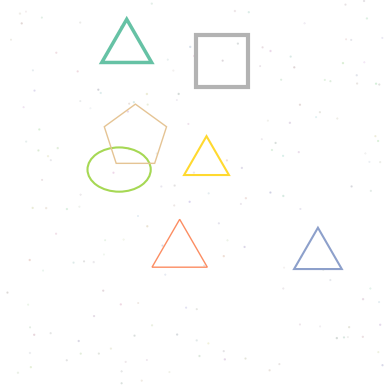[{"shape": "triangle", "thickness": 2.5, "radius": 0.37, "center": [0.329, 0.875]}, {"shape": "triangle", "thickness": 1, "radius": 0.41, "center": [0.467, 0.347]}, {"shape": "triangle", "thickness": 1.5, "radius": 0.36, "center": [0.826, 0.337]}, {"shape": "oval", "thickness": 1.5, "radius": 0.41, "center": [0.309, 0.56]}, {"shape": "triangle", "thickness": 1.5, "radius": 0.34, "center": [0.536, 0.579]}, {"shape": "pentagon", "thickness": 1, "radius": 0.43, "center": [0.352, 0.645]}, {"shape": "square", "thickness": 3, "radius": 0.34, "center": [0.576, 0.841]}]